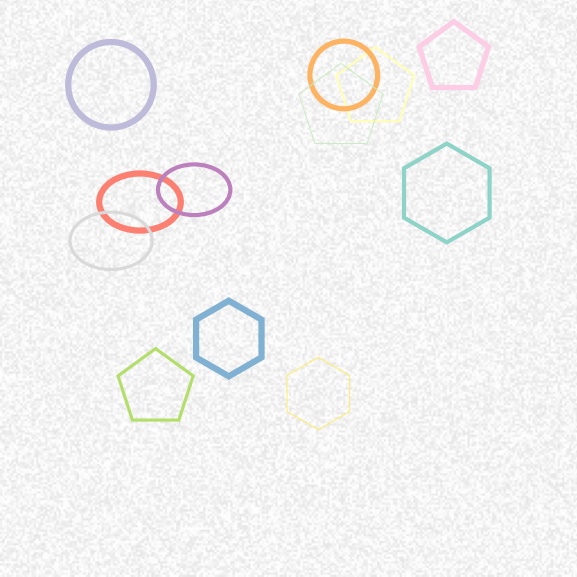[{"shape": "hexagon", "thickness": 2, "radius": 0.43, "center": [0.774, 0.665]}, {"shape": "pentagon", "thickness": 1, "radius": 0.36, "center": [0.65, 0.847]}, {"shape": "circle", "thickness": 3, "radius": 0.37, "center": [0.192, 0.852]}, {"shape": "oval", "thickness": 3, "radius": 0.35, "center": [0.242, 0.649]}, {"shape": "hexagon", "thickness": 3, "radius": 0.33, "center": [0.396, 0.413]}, {"shape": "circle", "thickness": 2.5, "radius": 0.29, "center": [0.595, 0.869]}, {"shape": "pentagon", "thickness": 1.5, "radius": 0.34, "center": [0.269, 0.327]}, {"shape": "pentagon", "thickness": 2.5, "radius": 0.32, "center": [0.786, 0.899]}, {"shape": "oval", "thickness": 1.5, "radius": 0.36, "center": [0.192, 0.582]}, {"shape": "oval", "thickness": 2, "radius": 0.31, "center": [0.336, 0.671]}, {"shape": "pentagon", "thickness": 0.5, "radius": 0.38, "center": [0.59, 0.813]}, {"shape": "hexagon", "thickness": 0.5, "radius": 0.31, "center": [0.551, 0.318]}]